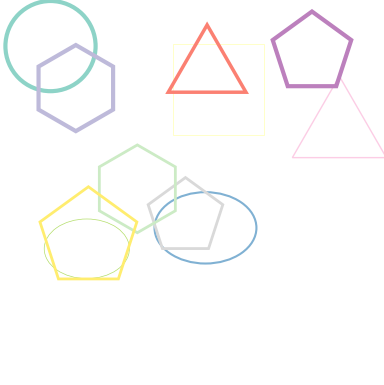[{"shape": "circle", "thickness": 3, "radius": 0.59, "center": [0.131, 0.88]}, {"shape": "square", "thickness": 0.5, "radius": 0.59, "center": [0.567, 0.768]}, {"shape": "hexagon", "thickness": 3, "radius": 0.56, "center": [0.197, 0.771]}, {"shape": "triangle", "thickness": 2.5, "radius": 0.58, "center": [0.538, 0.819]}, {"shape": "oval", "thickness": 1.5, "radius": 0.66, "center": [0.534, 0.408]}, {"shape": "oval", "thickness": 0.5, "radius": 0.55, "center": [0.226, 0.354]}, {"shape": "triangle", "thickness": 1, "radius": 0.7, "center": [0.881, 0.661]}, {"shape": "pentagon", "thickness": 2, "radius": 0.51, "center": [0.482, 0.437]}, {"shape": "pentagon", "thickness": 3, "radius": 0.54, "center": [0.81, 0.863]}, {"shape": "hexagon", "thickness": 2, "radius": 0.57, "center": [0.357, 0.51]}, {"shape": "pentagon", "thickness": 2, "radius": 0.66, "center": [0.23, 0.383]}]